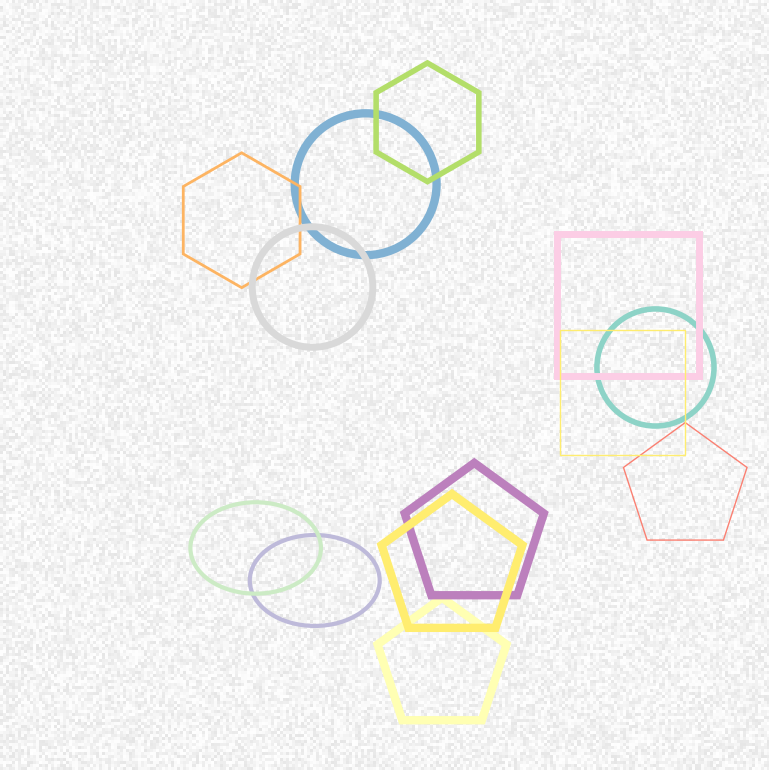[{"shape": "circle", "thickness": 2, "radius": 0.38, "center": [0.851, 0.523]}, {"shape": "pentagon", "thickness": 3, "radius": 0.44, "center": [0.574, 0.136]}, {"shape": "oval", "thickness": 1.5, "radius": 0.42, "center": [0.409, 0.246]}, {"shape": "pentagon", "thickness": 0.5, "radius": 0.42, "center": [0.89, 0.367]}, {"shape": "circle", "thickness": 3, "radius": 0.46, "center": [0.475, 0.761]}, {"shape": "hexagon", "thickness": 1, "radius": 0.44, "center": [0.314, 0.714]}, {"shape": "hexagon", "thickness": 2, "radius": 0.39, "center": [0.555, 0.841]}, {"shape": "square", "thickness": 2.5, "radius": 0.46, "center": [0.816, 0.604]}, {"shape": "circle", "thickness": 2.5, "radius": 0.39, "center": [0.406, 0.627]}, {"shape": "pentagon", "thickness": 3, "radius": 0.47, "center": [0.616, 0.304]}, {"shape": "oval", "thickness": 1.5, "radius": 0.42, "center": [0.332, 0.288]}, {"shape": "square", "thickness": 0.5, "radius": 0.4, "center": [0.808, 0.49]}, {"shape": "pentagon", "thickness": 3, "radius": 0.48, "center": [0.587, 0.262]}]